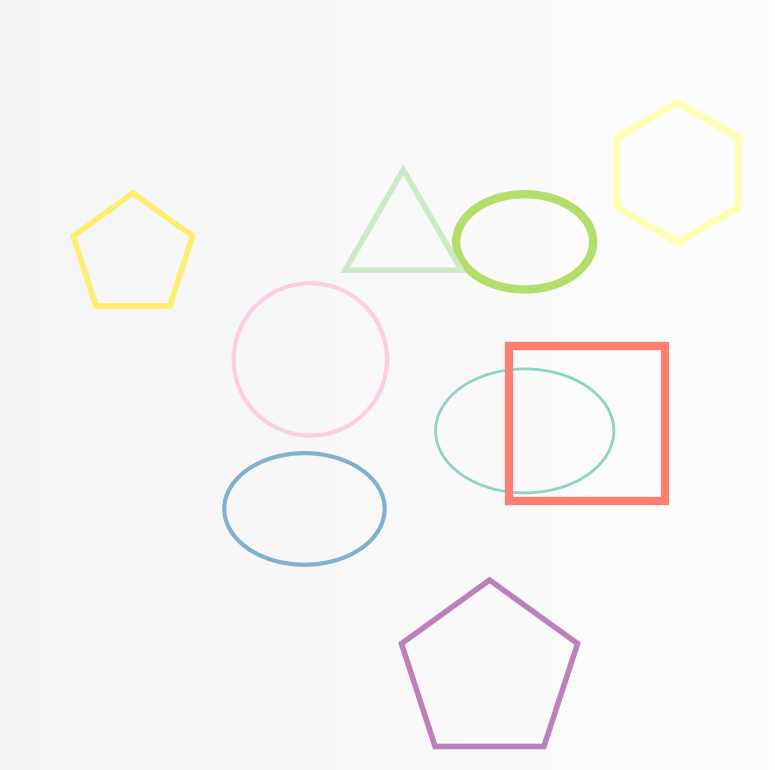[{"shape": "oval", "thickness": 1, "radius": 0.58, "center": [0.677, 0.44]}, {"shape": "hexagon", "thickness": 2.5, "radius": 0.45, "center": [0.874, 0.776]}, {"shape": "square", "thickness": 3, "radius": 0.5, "center": [0.758, 0.45]}, {"shape": "oval", "thickness": 1.5, "radius": 0.52, "center": [0.393, 0.339]}, {"shape": "oval", "thickness": 3, "radius": 0.44, "center": [0.677, 0.686]}, {"shape": "circle", "thickness": 1.5, "radius": 0.49, "center": [0.4, 0.533]}, {"shape": "pentagon", "thickness": 2, "radius": 0.6, "center": [0.632, 0.127]}, {"shape": "triangle", "thickness": 2, "radius": 0.43, "center": [0.52, 0.693]}, {"shape": "pentagon", "thickness": 2, "radius": 0.4, "center": [0.171, 0.668]}]